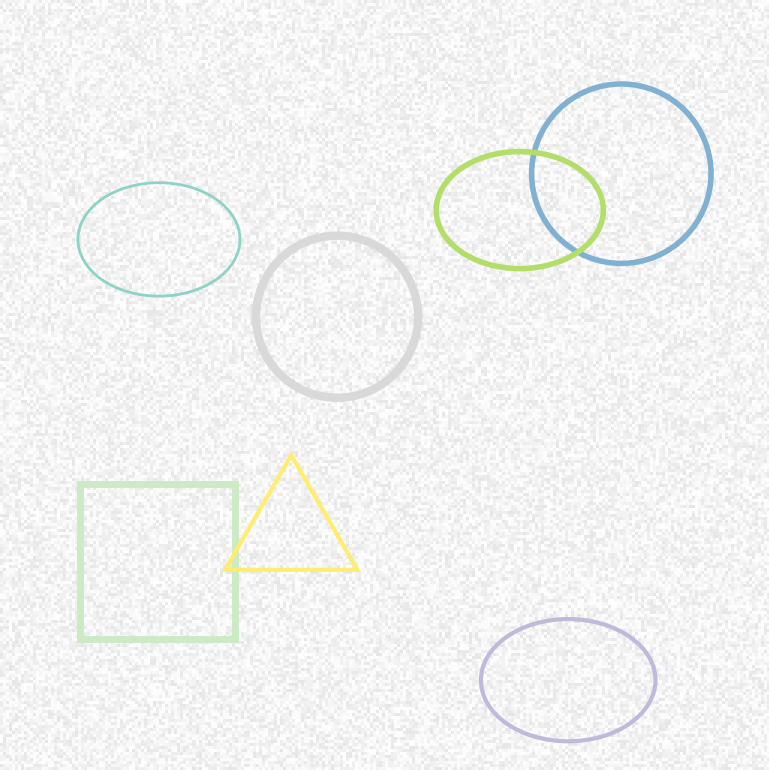[{"shape": "oval", "thickness": 1, "radius": 0.53, "center": [0.206, 0.689]}, {"shape": "oval", "thickness": 1.5, "radius": 0.57, "center": [0.738, 0.117]}, {"shape": "circle", "thickness": 2, "radius": 0.58, "center": [0.807, 0.774]}, {"shape": "oval", "thickness": 2, "radius": 0.54, "center": [0.675, 0.727]}, {"shape": "circle", "thickness": 3, "radius": 0.53, "center": [0.438, 0.589]}, {"shape": "square", "thickness": 2.5, "radius": 0.5, "center": [0.205, 0.271]}, {"shape": "triangle", "thickness": 1.5, "radius": 0.5, "center": [0.378, 0.31]}]